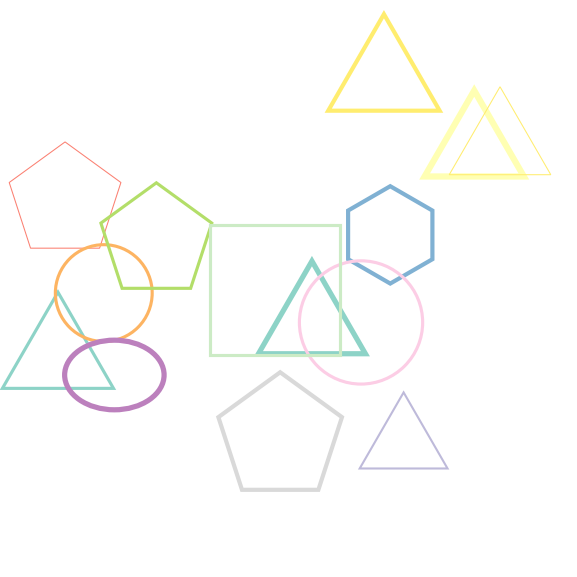[{"shape": "triangle", "thickness": 2.5, "radius": 0.53, "center": [0.54, 0.44]}, {"shape": "triangle", "thickness": 1.5, "radius": 0.56, "center": [0.1, 0.382]}, {"shape": "triangle", "thickness": 3, "radius": 0.5, "center": [0.821, 0.743]}, {"shape": "triangle", "thickness": 1, "radius": 0.44, "center": [0.699, 0.232]}, {"shape": "pentagon", "thickness": 0.5, "radius": 0.51, "center": [0.113, 0.652]}, {"shape": "hexagon", "thickness": 2, "radius": 0.42, "center": [0.676, 0.592]}, {"shape": "circle", "thickness": 1.5, "radius": 0.42, "center": [0.18, 0.492]}, {"shape": "pentagon", "thickness": 1.5, "radius": 0.5, "center": [0.271, 0.582]}, {"shape": "circle", "thickness": 1.5, "radius": 0.53, "center": [0.625, 0.441]}, {"shape": "pentagon", "thickness": 2, "radius": 0.56, "center": [0.485, 0.242]}, {"shape": "oval", "thickness": 2.5, "radius": 0.43, "center": [0.198, 0.35]}, {"shape": "square", "thickness": 1.5, "radius": 0.56, "center": [0.477, 0.497]}, {"shape": "triangle", "thickness": 2, "radius": 0.56, "center": [0.665, 0.863]}, {"shape": "triangle", "thickness": 0.5, "radius": 0.51, "center": [0.866, 0.747]}]